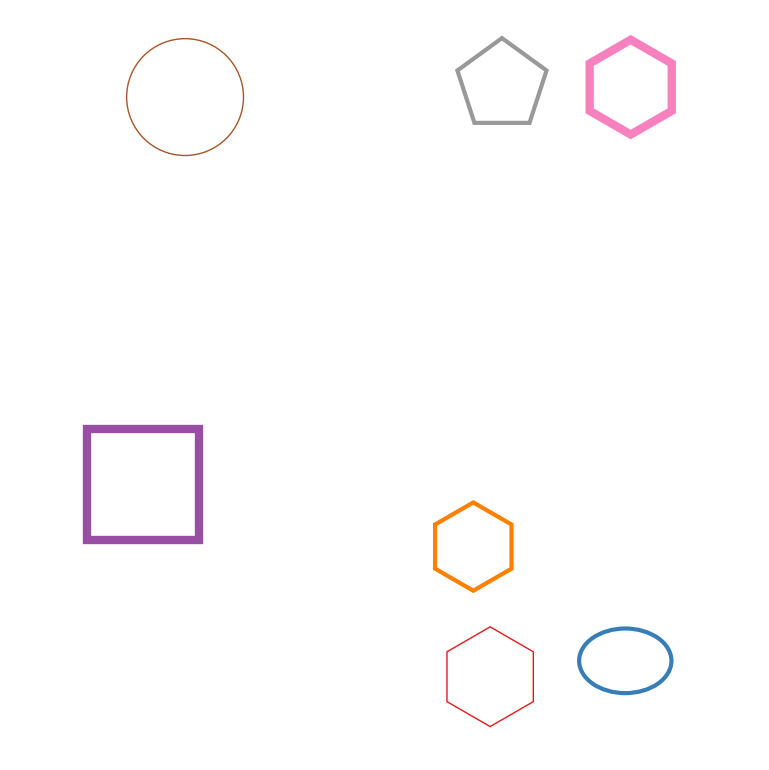[{"shape": "hexagon", "thickness": 0.5, "radius": 0.32, "center": [0.637, 0.121]}, {"shape": "oval", "thickness": 1.5, "radius": 0.3, "center": [0.812, 0.142]}, {"shape": "square", "thickness": 3, "radius": 0.36, "center": [0.186, 0.371]}, {"shape": "hexagon", "thickness": 1.5, "radius": 0.29, "center": [0.615, 0.29]}, {"shape": "circle", "thickness": 0.5, "radius": 0.38, "center": [0.24, 0.874]}, {"shape": "hexagon", "thickness": 3, "radius": 0.31, "center": [0.819, 0.887]}, {"shape": "pentagon", "thickness": 1.5, "radius": 0.3, "center": [0.652, 0.89]}]